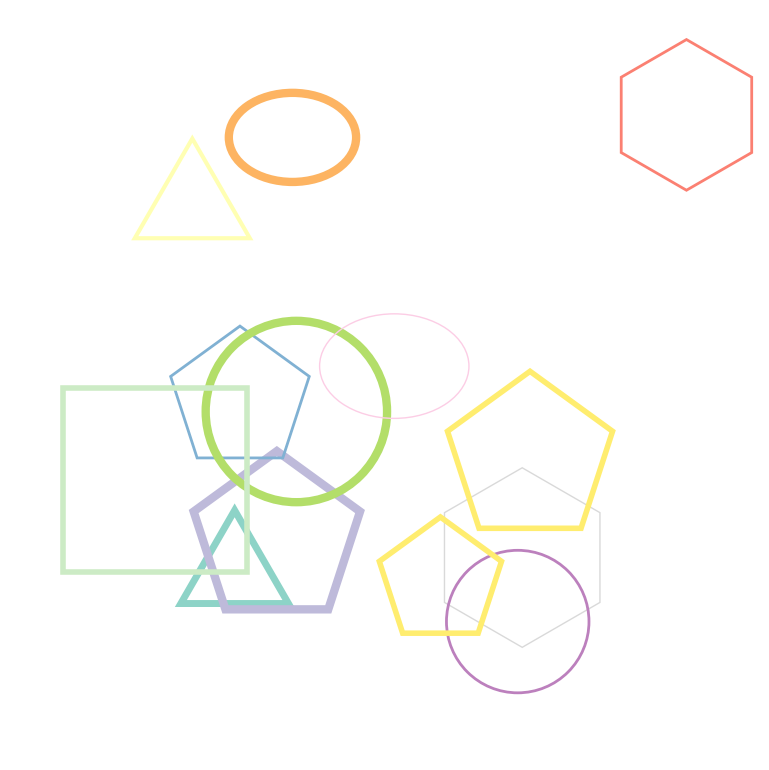[{"shape": "triangle", "thickness": 2.5, "radius": 0.4, "center": [0.305, 0.257]}, {"shape": "triangle", "thickness": 1.5, "radius": 0.43, "center": [0.25, 0.734]}, {"shape": "pentagon", "thickness": 3, "radius": 0.57, "center": [0.36, 0.301]}, {"shape": "hexagon", "thickness": 1, "radius": 0.49, "center": [0.892, 0.851]}, {"shape": "pentagon", "thickness": 1, "radius": 0.47, "center": [0.312, 0.482]}, {"shape": "oval", "thickness": 3, "radius": 0.41, "center": [0.38, 0.822]}, {"shape": "circle", "thickness": 3, "radius": 0.59, "center": [0.385, 0.466]}, {"shape": "oval", "thickness": 0.5, "radius": 0.48, "center": [0.512, 0.525]}, {"shape": "hexagon", "thickness": 0.5, "radius": 0.58, "center": [0.678, 0.276]}, {"shape": "circle", "thickness": 1, "radius": 0.46, "center": [0.672, 0.193]}, {"shape": "square", "thickness": 2, "radius": 0.6, "center": [0.202, 0.377]}, {"shape": "pentagon", "thickness": 2, "radius": 0.56, "center": [0.688, 0.405]}, {"shape": "pentagon", "thickness": 2, "radius": 0.42, "center": [0.572, 0.245]}]